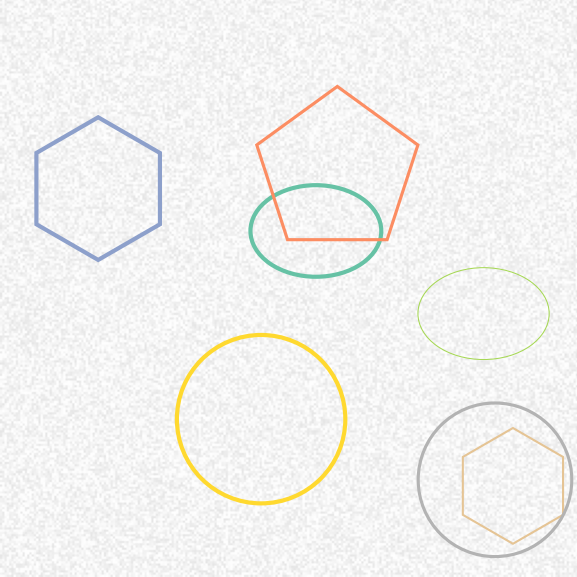[{"shape": "oval", "thickness": 2, "radius": 0.57, "center": [0.547, 0.599]}, {"shape": "pentagon", "thickness": 1.5, "radius": 0.73, "center": [0.584, 0.703]}, {"shape": "hexagon", "thickness": 2, "radius": 0.62, "center": [0.17, 0.673]}, {"shape": "oval", "thickness": 0.5, "radius": 0.57, "center": [0.837, 0.456]}, {"shape": "circle", "thickness": 2, "radius": 0.73, "center": [0.452, 0.273]}, {"shape": "hexagon", "thickness": 1, "radius": 0.5, "center": [0.888, 0.158]}, {"shape": "circle", "thickness": 1.5, "radius": 0.66, "center": [0.857, 0.168]}]